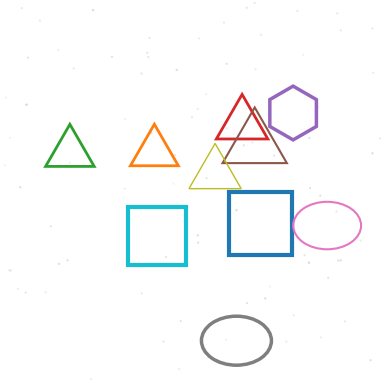[{"shape": "square", "thickness": 3, "radius": 0.41, "center": [0.677, 0.421]}, {"shape": "triangle", "thickness": 2, "radius": 0.36, "center": [0.401, 0.605]}, {"shape": "triangle", "thickness": 2, "radius": 0.36, "center": [0.182, 0.604]}, {"shape": "triangle", "thickness": 2, "radius": 0.39, "center": [0.629, 0.678]}, {"shape": "hexagon", "thickness": 2.5, "radius": 0.35, "center": [0.761, 0.706]}, {"shape": "triangle", "thickness": 1.5, "radius": 0.48, "center": [0.662, 0.625]}, {"shape": "oval", "thickness": 1.5, "radius": 0.44, "center": [0.85, 0.414]}, {"shape": "oval", "thickness": 2.5, "radius": 0.45, "center": [0.614, 0.115]}, {"shape": "triangle", "thickness": 1, "radius": 0.39, "center": [0.559, 0.549]}, {"shape": "square", "thickness": 3, "radius": 0.37, "center": [0.408, 0.386]}]